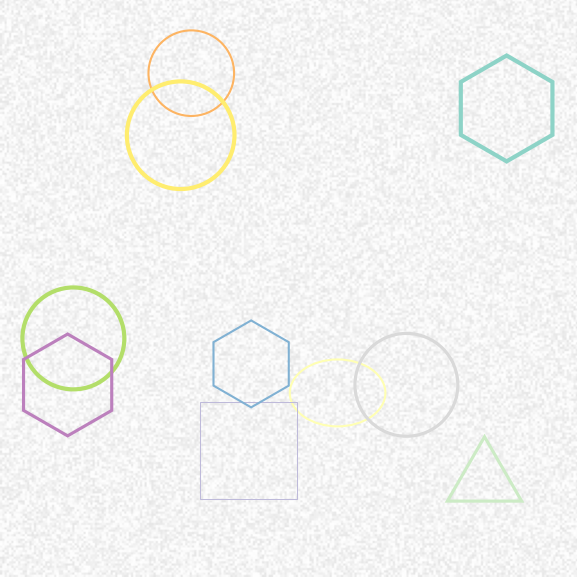[{"shape": "hexagon", "thickness": 2, "radius": 0.46, "center": [0.877, 0.811]}, {"shape": "oval", "thickness": 1, "radius": 0.41, "center": [0.585, 0.319]}, {"shape": "square", "thickness": 0.5, "radius": 0.42, "center": [0.43, 0.219]}, {"shape": "hexagon", "thickness": 1, "radius": 0.38, "center": [0.435, 0.369]}, {"shape": "circle", "thickness": 1, "radius": 0.37, "center": [0.331, 0.872]}, {"shape": "circle", "thickness": 2, "radius": 0.44, "center": [0.127, 0.413]}, {"shape": "circle", "thickness": 1.5, "radius": 0.45, "center": [0.704, 0.333]}, {"shape": "hexagon", "thickness": 1.5, "radius": 0.44, "center": [0.117, 0.333]}, {"shape": "triangle", "thickness": 1.5, "radius": 0.37, "center": [0.839, 0.169]}, {"shape": "circle", "thickness": 2, "radius": 0.47, "center": [0.313, 0.765]}]